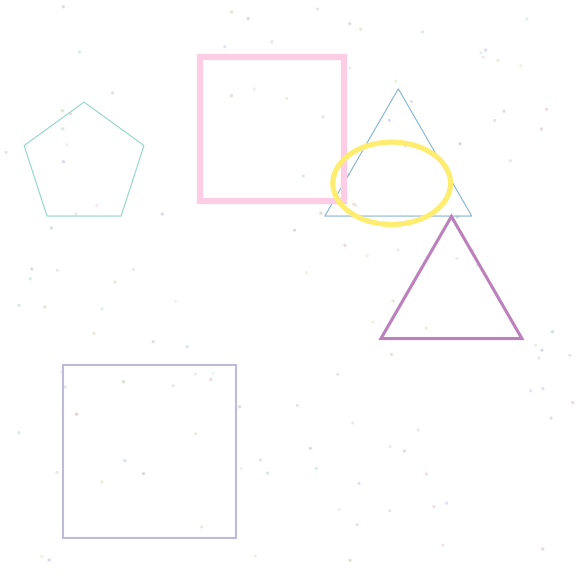[{"shape": "pentagon", "thickness": 0.5, "radius": 0.55, "center": [0.146, 0.713]}, {"shape": "square", "thickness": 1, "radius": 0.75, "center": [0.259, 0.217]}, {"shape": "triangle", "thickness": 0.5, "radius": 0.73, "center": [0.69, 0.698]}, {"shape": "square", "thickness": 3, "radius": 0.62, "center": [0.471, 0.776]}, {"shape": "triangle", "thickness": 1.5, "radius": 0.7, "center": [0.782, 0.483]}, {"shape": "oval", "thickness": 2.5, "radius": 0.51, "center": [0.678, 0.682]}]